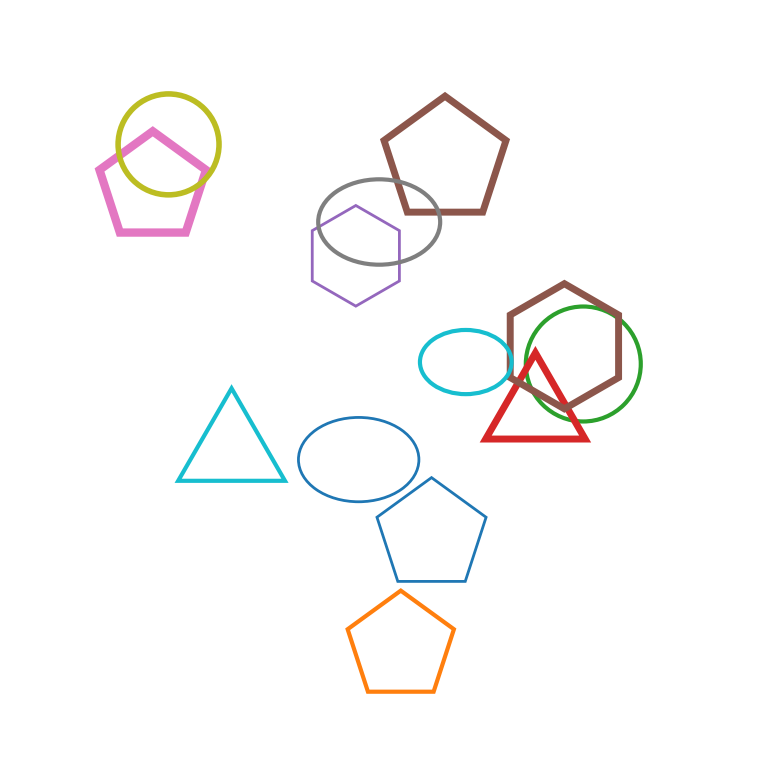[{"shape": "pentagon", "thickness": 1, "radius": 0.37, "center": [0.56, 0.305]}, {"shape": "oval", "thickness": 1, "radius": 0.39, "center": [0.466, 0.403]}, {"shape": "pentagon", "thickness": 1.5, "radius": 0.36, "center": [0.52, 0.16]}, {"shape": "circle", "thickness": 1.5, "radius": 0.37, "center": [0.758, 0.527]}, {"shape": "triangle", "thickness": 2.5, "radius": 0.37, "center": [0.695, 0.467]}, {"shape": "hexagon", "thickness": 1, "radius": 0.33, "center": [0.462, 0.668]}, {"shape": "pentagon", "thickness": 2.5, "radius": 0.42, "center": [0.578, 0.792]}, {"shape": "hexagon", "thickness": 2.5, "radius": 0.41, "center": [0.733, 0.55]}, {"shape": "pentagon", "thickness": 3, "radius": 0.36, "center": [0.198, 0.757]}, {"shape": "oval", "thickness": 1.5, "radius": 0.4, "center": [0.492, 0.712]}, {"shape": "circle", "thickness": 2, "radius": 0.33, "center": [0.219, 0.812]}, {"shape": "oval", "thickness": 1.5, "radius": 0.3, "center": [0.605, 0.53]}, {"shape": "triangle", "thickness": 1.5, "radius": 0.4, "center": [0.301, 0.416]}]